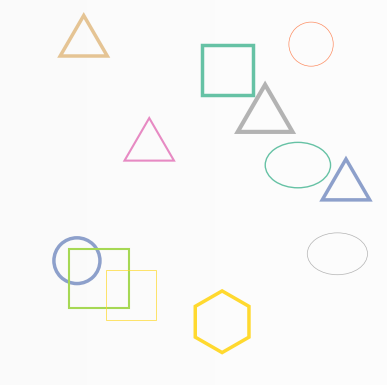[{"shape": "oval", "thickness": 1, "radius": 0.42, "center": [0.769, 0.571]}, {"shape": "square", "thickness": 2.5, "radius": 0.32, "center": [0.587, 0.818]}, {"shape": "circle", "thickness": 0.5, "radius": 0.29, "center": [0.803, 0.885]}, {"shape": "triangle", "thickness": 2.5, "radius": 0.35, "center": [0.893, 0.516]}, {"shape": "circle", "thickness": 2.5, "radius": 0.3, "center": [0.199, 0.323]}, {"shape": "triangle", "thickness": 1.5, "radius": 0.37, "center": [0.385, 0.62]}, {"shape": "square", "thickness": 1.5, "radius": 0.38, "center": [0.255, 0.278]}, {"shape": "hexagon", "thickness": 2.5, "radius": 0.4, "center": [0.573, 0.164]}, {"shape": "square", "thickness": 0.5, "radius": 0.33, "center": [0.338, 0.234]}, {"shape": "triangle", "thickness": 2.5, "radius": 0.35, "center": [0.216, 0.89]}, {"shape": "oval", "thickness": 0.5, "radius": 0.39, "center": [0.871, 0.341]}, {"shape": "triangle", "thickness": 3, "radius": 0.41, "center": [0.684, 0.698]}]